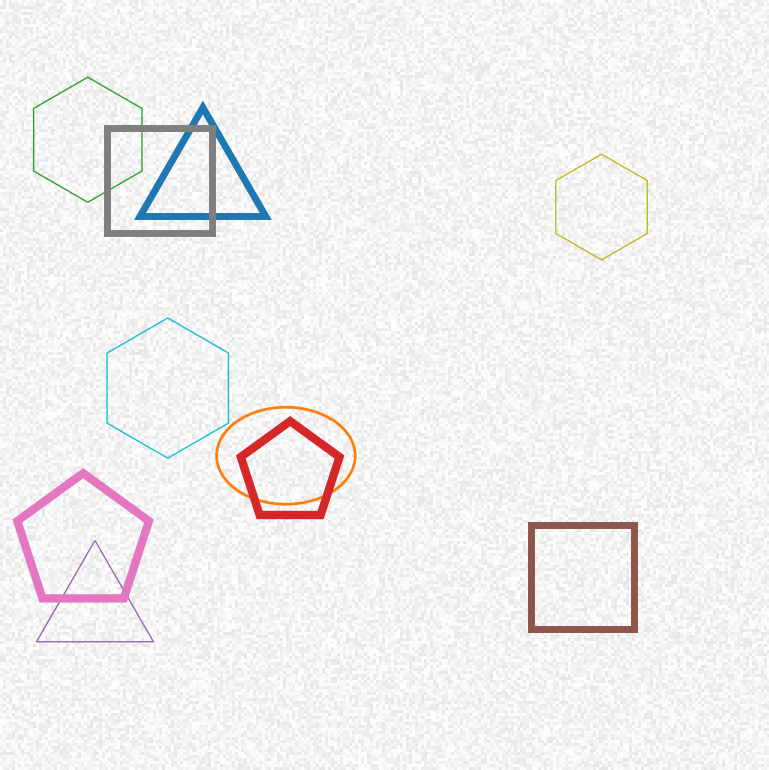[{"shape": "triangle", "thickness": 2.5, "radius": 0.47, "center": [0.263, 0.766]}, {"shape": "oval", "thickness": 1, "radius": 0.45, "center": [0.371, 0.408]}, {"shape": "hexagon", "thickness": 0.5, "radius": 0.41, "center": [0.114, 0.819]}, {"shape": "pentagon", "thickness": 3, "radius": 0.34, "center": [0.377, 0.386]}, {"shape": "triangle", "thickness": 0.5, "radius": 0.44, "center": [0.123, 0.21]}, {"shape": "square", "thickness": 2.5, "radius": 0.34, "center": [0.757, 0.25]}, {"shape": "pentagon", "thickness": 3, "radius": 0.45, "center": [0.108, 0.296]}, {"shape": "square", "thickness": 2.5, "radius": 0.34, "center": [0.208, 0.766]}, {"shape": "hexagon", "thickness": 0.5, "radius": 0.34, "center": [0.781, 0.731]}, {"shape": "hexagon", "thickness": 0.5, "radius": 0.46, "center": [0.218, 0.496]}]